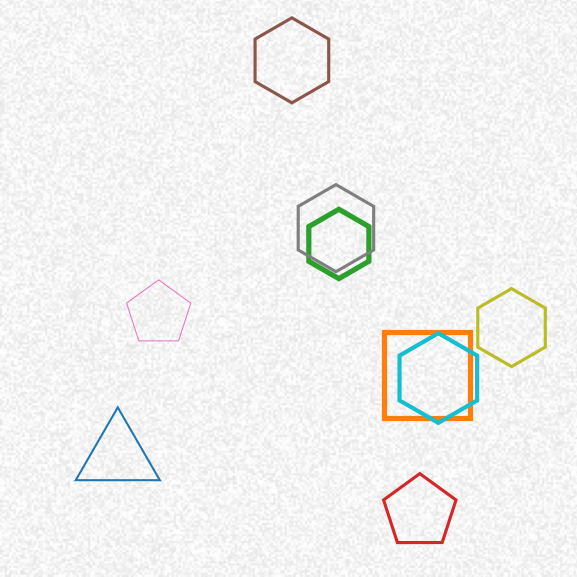[{"shape": "triangle", "thickness": 1, "radius": 0.42, "center": [0.204, 0.21]}, {"shape": "square", "thickness": 2.5, "radius": 0.37, "center": [0.74, 0.349]}, {"shape": "hexagon", "thickness": 2.5, "radius": 0.3, "center": [0.587, 0.577]}, {"shape": "pentagon", "thickness": 1.5, "radius": 0.33, "center": [0.727, 0.113]}, {"shape": "hexagon", "thickness": 1.5, "radius": 0.37, "center": [0.505, 0.895]}, {"shape": "pentagon", "thickness": 0.5, "radius": 0.29, "center": [0.275, 0.456]}, {"shape": "hexagon", "thickness": 1.5, "radius": 0.38, "center": [0.582, 0.604]}, {"shape": "hexagon", "thickness": 1.5, "radius": 0.34, "center": [0.886, 0.432]}, {"shape": "hexagon", "thickness": 2, "radius": 0.39, "center": [0.759, 0.345]}]